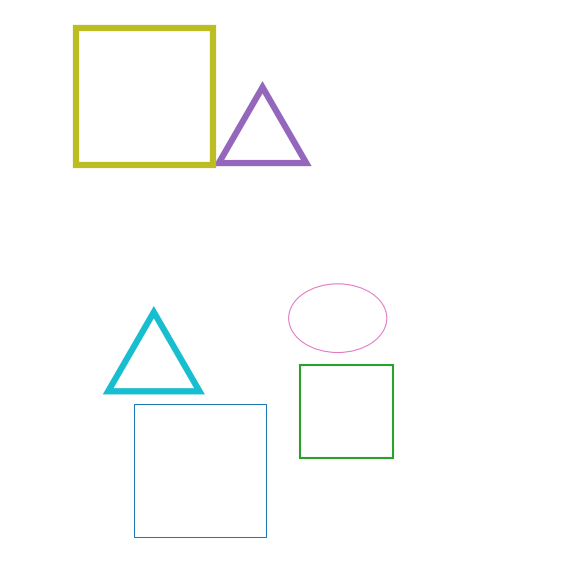[{"shape": "square", "thickness": 0.5, "radius": 0.57, "center": [0.346, 0.184]}, {"shape": "square", "thickness": 1, "radius": 0.4, "center": [0.601, 0.287]}, {"shape": "triangle", "thickness": 3, "radius": 0.44, "center": [0.455, 0.761]}, {"shape": "oval", "thickness": 0.5, "radius": 0.42, "center": [0.585, 0.448]}, {"shape": "square", "thickness": 3, "radius": 0.59, "center": [0.25, 0.832]}, {"shape": "triangle", "thickness": 3, "radius": 0.46, "center": [0.266, 0.367]}]